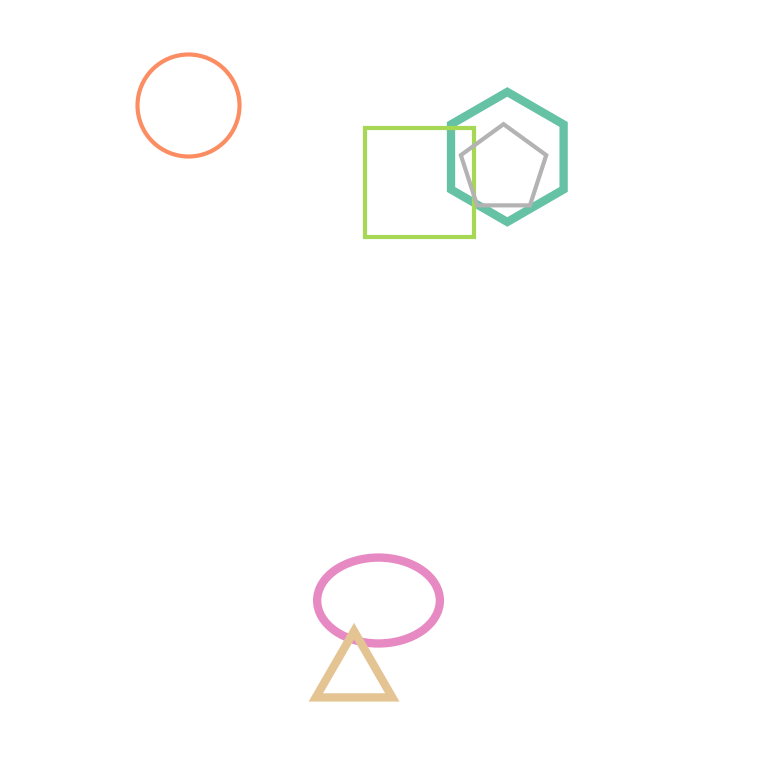[{"shape": "hexagon", "thickness": 3, "radius": 0.42, "center": [0.659, 0.796]}, {"shape": "circle", "thickness": 1.5, "radius": 0.33, "center": [0.245, 0.863]}, {"shape": "oval", "thickness": 3, "radius": 0.4, "center": [0.492, 0.22]}, {"shape": "square", "thickness": 1.5, "radius": 0.35, "center": [0.545, 0.762]}, {"shape": "triangle", "thickness": 3, "radius": 0.29, "center": [0.46, 0.123]}, {"shape": "pentagon", "thickness": 1.5, "radius": 0.29, "center": [0.654, 0.78]}]